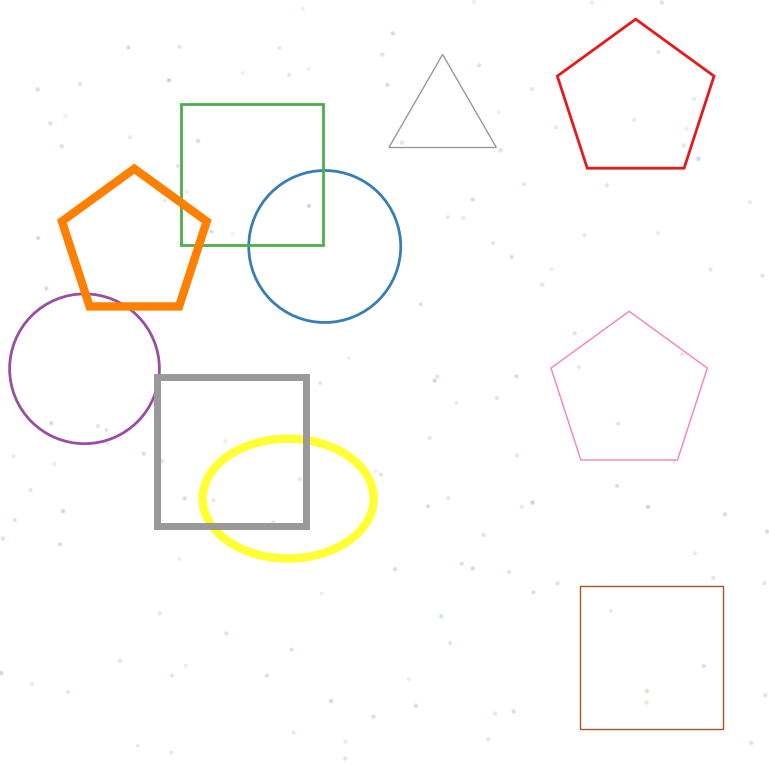[{"shape": "pentagon", "thickness": 1, "radius": 0.54, "center": [0.826, 0.868]}, {"shape": "circle", "thickness": 1, "radius": 0.49, "center": [0.422, 0.68]}, {"shape": "square", "thickness": 1, "radius": 0.46, "center": [0.327, 0.773]}, {"shape": "circle", "thickness": 1, "radius": 0.49, "center": [0.11, 0.521]}, {"shape": "pentagon", "thickness": 3, "radius": 0.49, "center": [0.174, 0.682]}, {"shape": "oval", "thickness": 3, "radius": 0.56, "center": [0.374, 0.352]}, {"shape": "square", "thickness": 0.5, "radius": 0.47, "center": [0.846, 0.146]}, {"shape": "pentagon", "thickness": 0.5, "radius": 0.53, "center": [0.817, 0.489]}, {"shape": "square", "thickness": 2.5, "radius": 0.49, "center": [0.301, 0.413]}, {"shape": "triangle", "thickness": 0.5, "radius": 0.4, "center": [0.575, 0.849]}]